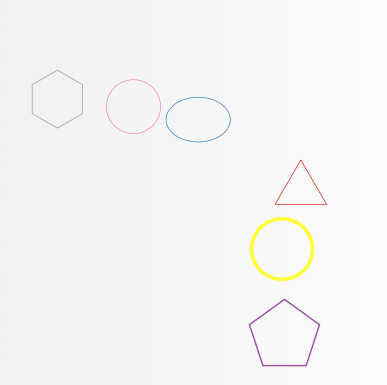[{"shape": "triangle", "thickness": 0.5, "radius": 0.38, "center": [0.776, 0.508]}, {"shape": "oval", "thickness": 0.5, "radius": 0.41, "center": [0.511, 0.689]}, {"shape": "pentagon", "thickness": 1, "radius": 0.48, "center": [0.734, 0.127]}, {"shape": "circle", "thickness": 2.5, "radius": 0.39, "center": [0.728, 0.353]}, {"shape": "circle", "thickness": 0.5, "radius": 0.35, "center": [0.344, 0.723]}, {"shape": "hexagon", "thickness": 0.5, "radius": 0.38, "center": [0.148, 0.742]}]